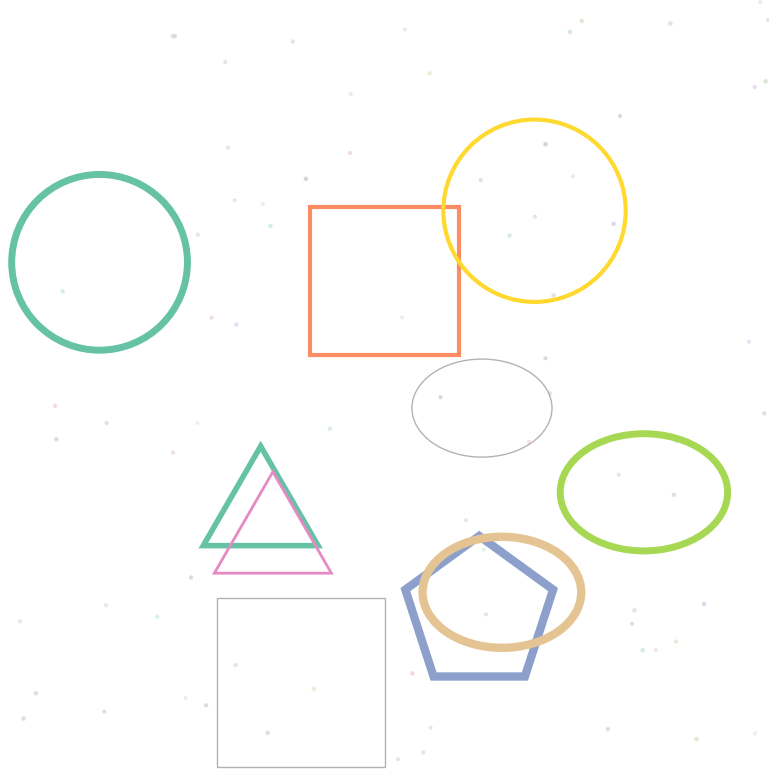[{"shape": "triangle", "thickness": 2, "radius": 0.43, "center": [0.339, 0.334]}, {"shape": "circle", "thickness": 2.5, "radius": 0.57, "center": [0.129, 0.659]}, {"shape": "square", "thickness": 1.5, "radius": 0.48, "center": [0.499, 0.635]}, {"shape": "pentagon", "thickness": 3, "radius": 0.5, "center": [0.622, 0.203]}, {"shape": "triangle", "thickness": 1, "radius": 0.44, "center": [0.354, 0.299]}, {"shape": "oval", "thickness": 2.5, "radius": 0.54, "center": [0.836, 0.361]}, {"shape": "circle", "thickness": 1.5, "radius": 0.59, "center": [0.694, 0.726]}, {"shape": "oval", "thickness": 3, "radius": 0.52, "center": [0.652, 0.231]}, {"shape": "square", "thickness": 0.5, "radius": 0.55, "center": [0.391, 0.114]}, {"shape": "oval", "thickness": 0.5, "radius": 0.45, "center": [0.626, 0.47]}]